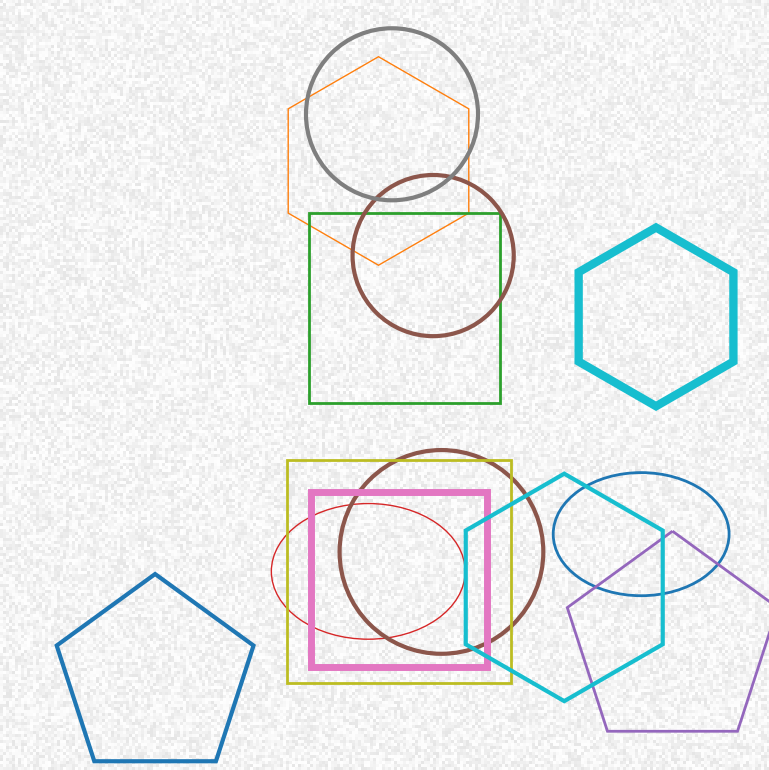[{"shape": "oval", "thickness": 1, "radius": 0.57, "center": [0.833, 0.306]}, {"shape": "pentagon", "thickness": 1.5, "radius": 0.67, "center": [0.201, 0.12]}, {"shape": "hexagon", "thickness": 0.5, "radius": 0.68, "center": [0.492, 0.791]}, {"shape": "square", "thickness": 1, "radius": 0.62, "center": [0.525, 0.6]}, {"shape": "oval", "thickness": 0.5, "radius": 0.63, "center": [0.478, 0.258]}, {"shape": "pentagon", "thickness": 1, "radius": 0.72, "center": [0.873, 0.167]}, {"shape": "circle", "thickness": 1.5, "radius": 0.52, "center": [0.563, 0.668]}, {"shape": "circle", "thickness": 1.5, "radius": 0.66, "center": [0.573, 0.283]}, {"shape": "square", "thickness": 2.5, "radius": 0.57, "center": [0.518, 0.248]}, {"shape": "circle", "thickness": 1.5, "radius": 0.56, "center": [0.509, 0.852]}, {"shape": "square", "thickness": 1, "radius": 0.72, "center": [0.518, 0.258]}, {"shape": "hexagon", "thickness": 3, "radius": 0.58, "center": [0.852, 0.588]}, {"shape": "hexagon", "thickness": 1.5, "radius": 0.74, "center": [0.733, 0.237]}]